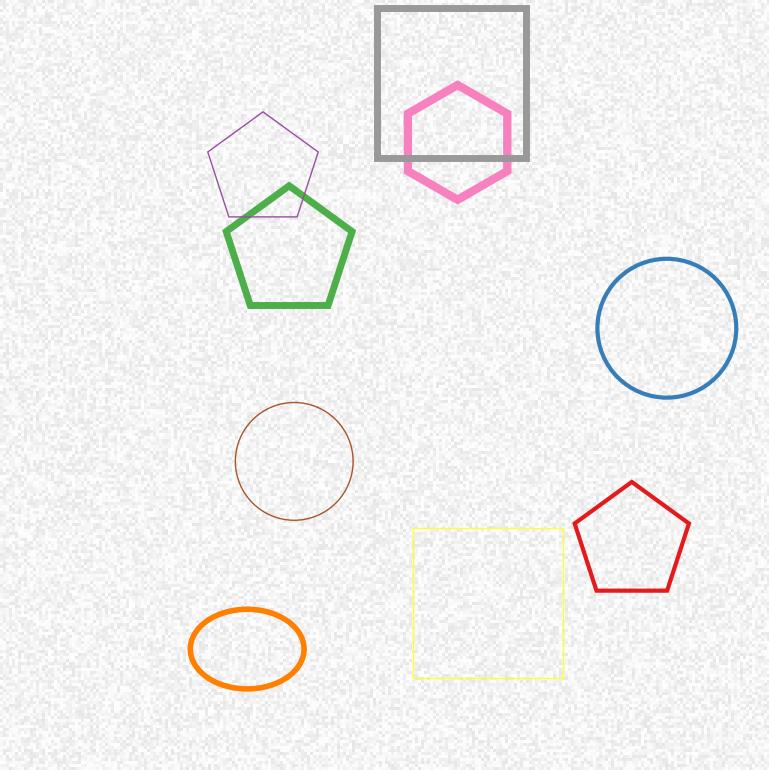[{"shape": "pentagon", "thickness": 1.5, "radius": 0.39, "center": [0.821, 0.296]}, {"shape": "circle", "thickness": 1.5, "radius": 0.45, "center": [0.866, 0.574]}, {"shape": "pentagon", "thickness": 2.5, "radius": 0.43, "center": [0.376, 0.673]}, {"shape": "pentagon", "thickness": 0.5, "radius": 0.38, "center": [0.342, 0.779]}, {"shape": "oval", "thickness": 2, "radius": 0.37, "center": [0.321, 0.157]}, {"shape": "square", "thickness": 0.5, "radius": 0.49, "center": [0.634, 0.217]}, {"shape": "circle", "thickness": 0.5, "radius": 0.38, "center": [0.382, 0.401]}, {"shape": "hexagon", "thickness": 3, "radius": 0.37, "center": [0.594, 0.815]}, {"shape": "square", "thickness": 2.5, "radius": 0.49, "center": [0.586, 0.892]}]